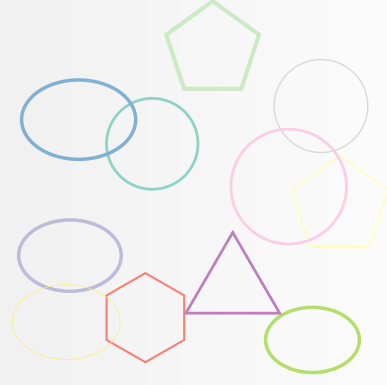[{"shape": "circle", "thickness": 2, "radius": 0.59, "center": [0.393, 0.626]}, {"shape": "pentagon", "thickness": 1, "radius": 0.65, "center": [0.878, 0.465]}, {"shape": "oval", "thickness": 2.5, "radius": 0.66, "center": [0.181, 0.336]}, {"shape": "hexagon", "thickness": 1.5, "radius": 0.58, "center": [0.375, 0.175]}, {"shape": "oval", "thickness": 2.5, "radius": 0.74, "center": [0.203, 0.689]}, {"shape": "oval", "thickness": 2.5, "radius": 0.61, "center": [0.806, 0.117]}, {"shape": "circle", "thickness": 2, "radius": 0.75, "center": [0.745, 0.515]}, {"shape": "circle", "thickness": 1, "radius": 0.6, "center": [0.828, 0.725]}, {"shape": "triangle", "thickness": 2, "radius": 0.7, "center": [0.601, 0.256]}, {"shape": "pentagon", "thickness": 3, "radius": 0.63, "center": [0.549, 0.871]}, {"shape": "oval", "thickness": 0.5, "radius": 0.69, "center": [0.171, 0.163]}]